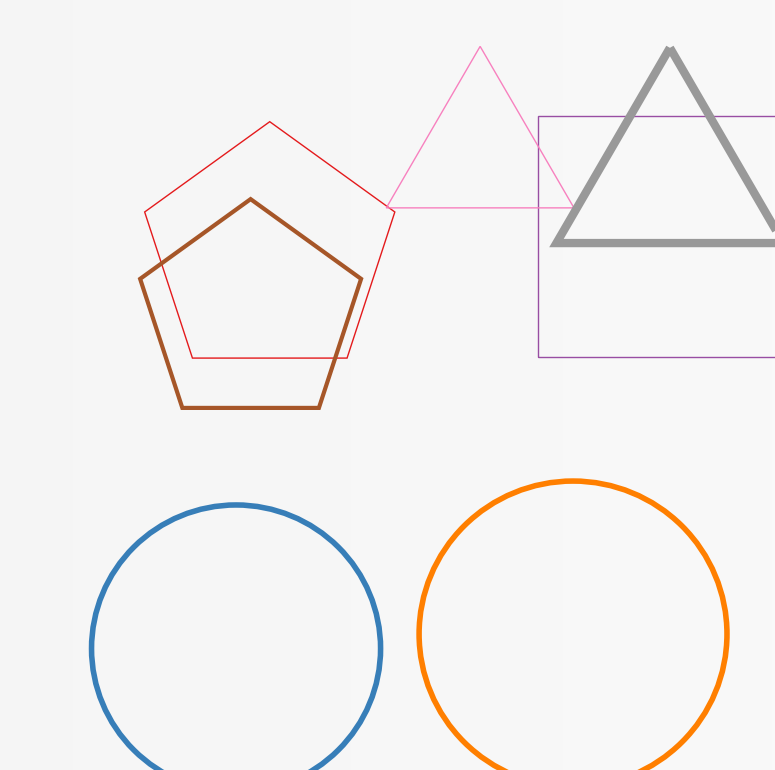[{"shape": "pentagon", "thickness": 0.5, "radius": 0.85, "center": [0.348, 0.672]}, {"shape": "circle", "thickness": 2, "radius": 0.93, "center": [0.305, 0.158]}, {"shape": "square", "thickness": 0.5, "radius": 0.78, "center": [0.85, 0.693]}, {"shape": "circle", "thickness": 2, "radius": 0.99, "center": [0.739, 0.177]}, {"shape": "pentagon", "thickness": 1.5, "radius": 0.75, "center": [0.323, 0.592]}, {"shape": "triangle", "thickness": 0.5, "radius": 0.7, "center": [0.62, 0.8]}, {"shape": "triangle", "thickness": 3, "radius": 0.85, "center": [0.864, 0.769]}]